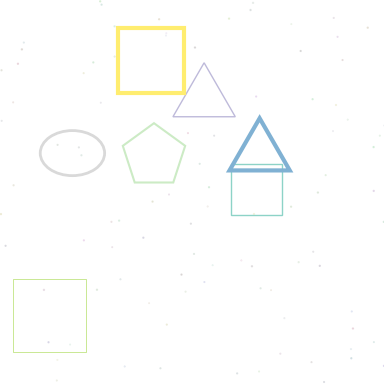[{"shape": "square", "thickness": 1, "radius": 0.33, "center": [0.666, 0.508]}, {"shape": "triangle", "thickness": 1, "radius": 0.47, "center": [0.53, 0.743]}, {"shape": "triangle", "thickness": 3, "radius": 0.45, "center": [0.674, 0.603]}, {"shape": "square", "thickness": 0.5, "radius": 0.47, "center": [0.129, 0.18]}, {"shape": "oval", "thickness": 2, "radius": 0.42, "center": [0.188, 0.602]}, {"shape": "pentagon", "thickness": 1.5, "radius": 0.43, "center": [0.4, 0.595]}, {"shape": "square", "thickness": 3, "radius": 0.43, "center": [0.392, 0.843]}]